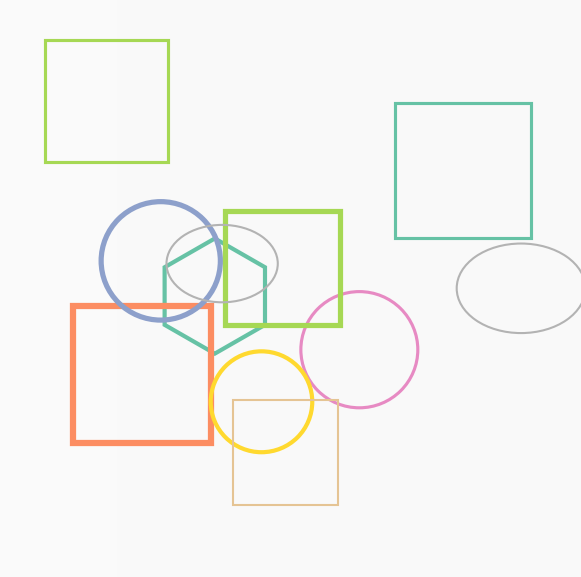[{"shape": "hexagon", "thickness": 2, "radius": 0.5, "center": [0.37, 0.486]}, {"shape": "square", "thickness": 1.5, "radius": 0.59, "center": [0.797, 0.704]}, {"shape": "square", "thickness": 3, "radius": 0.59, "center": [0.244, 0.351]}, {"shape": "circle", "thickness": 2.5, "radius": 0.51, "center": [0.277, 0.547]}, {"shape": "circle", "thickness": 1.5, "radius": 0.5, "center": [0.618, 0.394]}, {"shape": "square", "thickness": 1.5, "radius": 0.53, "center": [0.183, 0.824]}, {"shape": "square", "thickness": 2.5, "radius": 0.5, "center": [0.486, 0.535]}, {"shape": "circle", "thickness": 2, "radius": 0.44, "center": [0.45, 0.303]}, {"shape": "square", "thickness": 1, "radius": 0.45, "center": [0.491, 0.216]}, {"shape": "oval", "thickness": 1, "radius": 0.48, "center": [0.382, 0.543]}, {"shape": "oval", "thickness": 1, "radius": 0.55, "center": [0.896, 0.5]}]